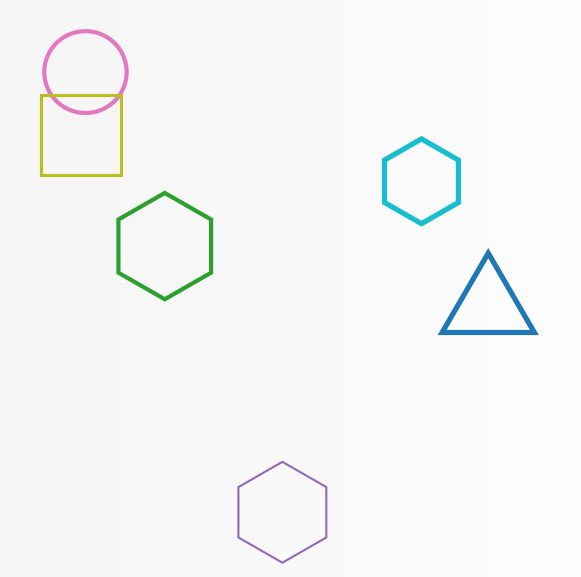[{"shape": "triangle", "thickness": 2.5, "radius": 0.46, "center": [0.84, 0.469]}, {"shape": "hexagon", "thickness": 2, "radius": 0.46, "center": [0.283, 0.573]}, {"shape": "hexagon", "thickness": 1, "radius": 0.44, "center": [0.486, 0.112]}, {"shape": "circle", "thickness": 2, "radius": 0.35, "center": [0.147, 0.874]}, {"shape": "square", "thickness": 1.5, "radius": 0.35, "center": [0.139, 0.765]}, {"shape": "hexagon", "thickness": 2.5, "radius": 0.37, "center": [0.725, 0.685]}]